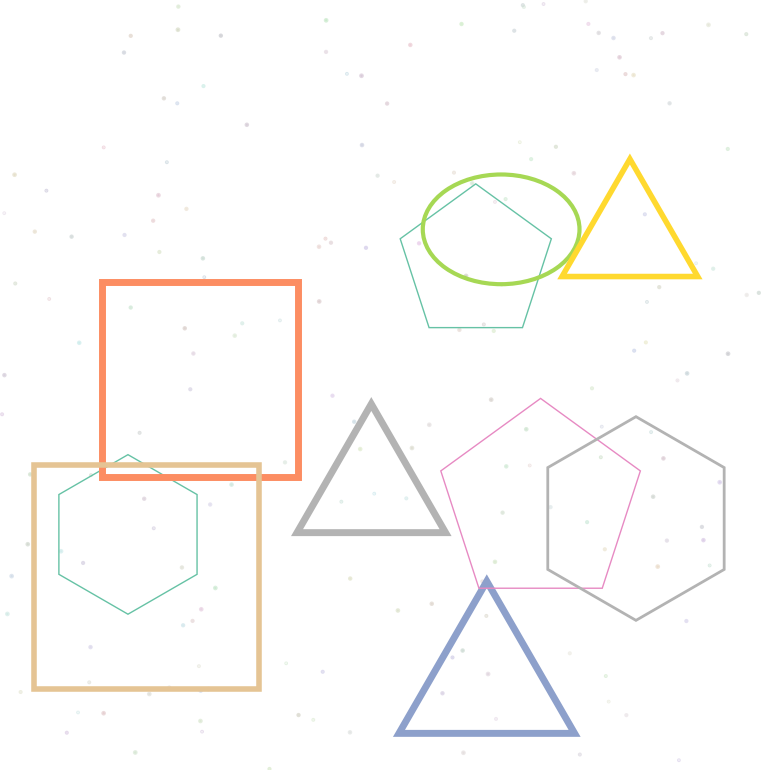[{"shape": "pentagon", "thickness": 0.5, "radius": 0.52, "center": [0.618, 0.658]}, {"shape": "hexagon", "thickness": 0.5, "radius": 0.52, "center": [0.166, 0.306]}, {"shape": "square", "thickness": 2.5, "radius": 0.64, "center": [0.259, 0.507]}, {"shape": "triangle", "thickness": 2.5, "radius": 0.66, "center": [0.632, 0.113]}, {"shape": "pentagon", "thickness": 0.5, "radius": 0.68, "center": [0.702, 0.346]}, {"shape": "oval", "thickness": 1.5, "radius": 0.51, "center": [0.651, 0.702]}, {"shape": "triangle", "thickness": 2, "radius": 0.51, "center": [0.818, 0.692]}, {"shape": "square", "thickness": 2, "radius": 0.73, "center": [0.19, 0.251]}, {"shape": "triangle", "thickness": 2.5, "radius": 0.56, "center": [0.482, 0.364]}, {"shape": "hexagon", "thickness": 1, "radius": 0.66, "center": [0.826, 0.327]}]